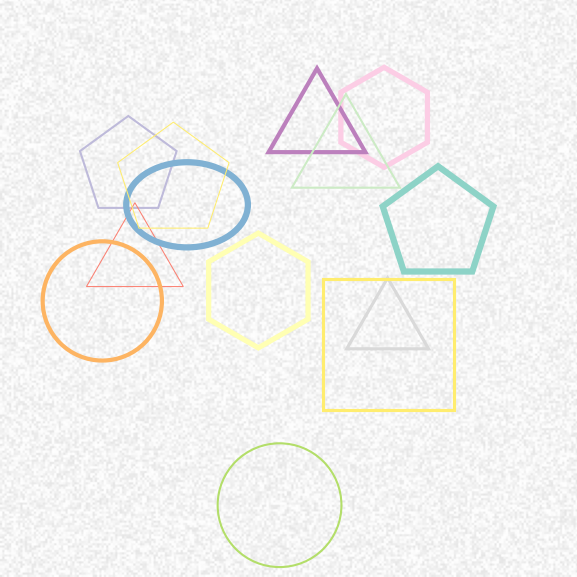[{"shape": "pentagon", "thickness": 3, "radius": 0.5, "center": [0.759, 0.611]}, {"shape": "hexagon", "thickness": 2.5, "radius": 0.5, "center": [0.447, 0.496]}, {"shape": "pentagon", "thickness": 1, "radius": 0.44, "center": [0.222, 0.71]}, {"shape": "triangle", "thickness": 0.5, "radius": 0.48, "center": [0.234, 0.551]}, {"shape": "oval", "thickness": 3, "radius": 0.53, "center": [0.324, 0.645]}, {"shape": "circle", "thickness": 2, "radius": 0.52, "center": [0.177, 0.478]}, {"shape": "circle", "thickness": 1, "radius": 0.54, "center": [0.484, 0.124]}, {"shape": "hexagon", "thickness": 2.5, "radius": 0.43, "center": [0.665, 0.796]}, {"shape": "triangle", "thickness": 1.5, "radius": 0.41, "center": [0.671, 0.436]}, {"shape": "triangle", "thickness": 2, "radius": 0.48, "center": [0.549, 0.784]}, {"shape": "triangle", "thickness": 1, "radius": 0.54, "center": [0.599, 0.728]}, {"shape": "square", "thickness": 1.5, "radius": 0.57, "center": [0.673, 0.402]}, {"shape": "pentagon", "thickness": 0.5, "radius": 0.51, "center": [0.3, 0.686]}]